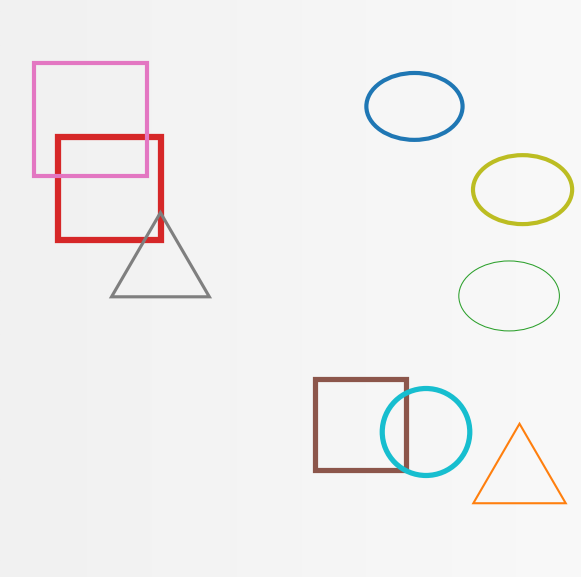[{"shape": "oval", "thickness": 2, "radius": 0.41, "center": [0.713, 0.815]}, {"shape": "triangle", "thickness": 1, "radius": 0.46, "center": [0.894, 0.174]}, {"shape": "oval", "thickness": 0.5, "radius": 0.43, "center": [0.876, 0.487]}, {"shape": "square", "thickness": 3, "radius": 0.45, "center": [0.188, 0.673]}, {"shape": "square", "thickness": 2.5, "radius": 0.39, "center": [0.62, 0.264]}, {"shape": "square", "thickness": 2, "radius": 0.49, "center": [0.156, 0.793]}, {"shape": "triangle", "thickness": 1.5, "radius": 0.49, "center": [0.276, 0.534]}, {"shape": "oval", "thickness": 2, "radius": 0.43, "center": [0.899, 0.671]}, {"shape": "circle", "thickness": 2.5, "radius": 0.38, "center": [0.733, 0.251]}]